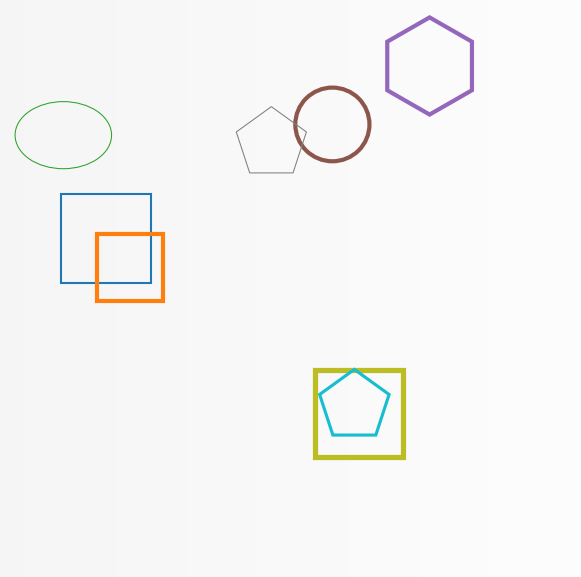[{"shape": "square", "thickness": 1, "radius": 0.38, "center": [0.183, 0.587]}, {"shape": "square", "thickness": 2, "radius": 0.29, "center": [0.224, 0.536]}, {"shape": "oval", "thickness": 0.5, "radius": 0.41, "center": [0.109, 0.765]}, {"shape": "hexagon", "thickness": 2, "radius": 0.42, "center": [0.739, 0.885]}, {"shape": "circle", "thickness": 2, "radius": 0.32, "center": [0.572, 0.784]}, {"shape": "pentagon", "thickness": 0.5, "radius": 0.32, "center": [0.467, 0.751]}, {"shape": "square", "thickness": 2.5, "radius": 0.38, "center": [0.618, 0.283]}, {"shape": "pentagon", "thickness": 1.5, "radius": 0.31, "center": [0.61, 0.297]}]